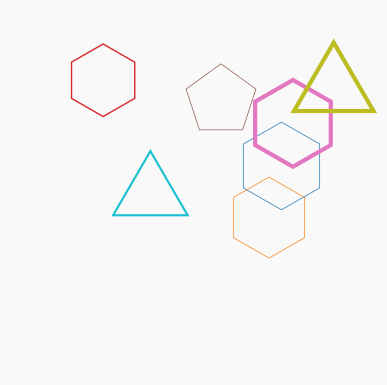[{"shape": "hexagon", "thickness": 0.5, "radius": 0.57, "center": [0.726, 0.569]}, {"shape": "hexagon", "thickness": 0.5, "radius": 0.53, "center": [0.694, 0.435]}, {"shape": "hexagon", "thickness": 1, "radius": 0.47, "center": [0.266, 0.792]}, {"shape": "pentagon", "thickness": 0.5, "radius": 0.47, "center": [0.57, 0.739]}, {"shape": "hexagon", "thickness": 3, "radius": 0.56, "center": [0.756, 0.68]}, {"shape": "triangle", "thickness": 3, "radius": 0.59, "center": [0.861, 0.771]}, {"shape": "triangle", "thickness": 1.5, "radius": 0.56, "center": [0.388, 0.496]}]